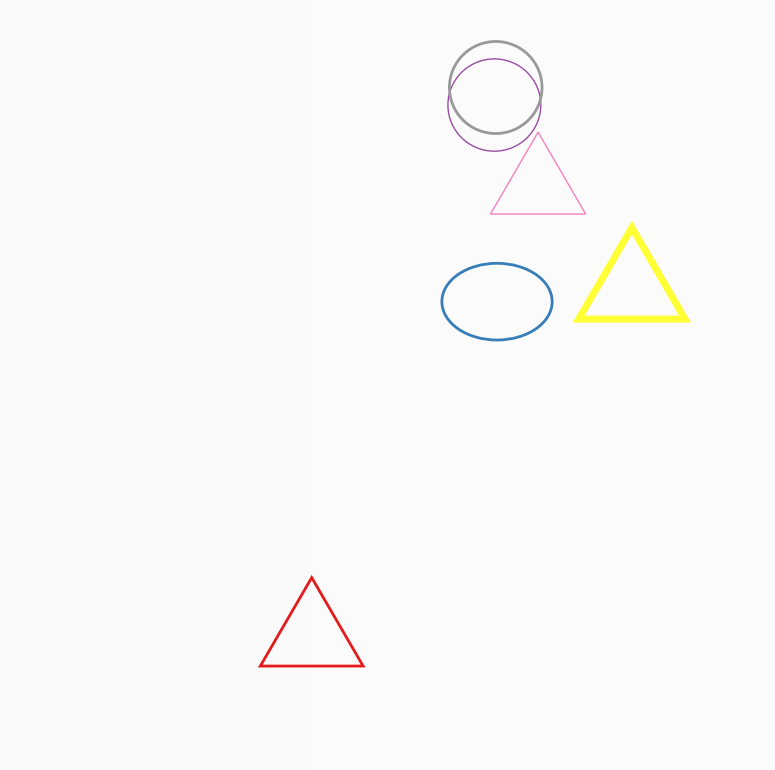[{"shape": "triangle", "thickness": 1, "radius": 0.38, "center": [0.402, 0.173]}, {"shape": "oval", "thickness": 1, "radius": 0.36, "center": [0.641, 0.608]}, {"shape": "circle", "thickness": 0.5, "radius": 0.3, "center": [0.638, 0.864]}, {"shape": "triangle", "thickness": 2.5, "radius": 0.4, "center": [0.815, 0.625]}, {"shape": "triangle", "thickness": 0.5, "radius": 0.35, "center": [0.694, 0.757]}, {"shape": "circle", "thickness": 1, "radius": 0.3, "center": [0.64, 0.886]}]